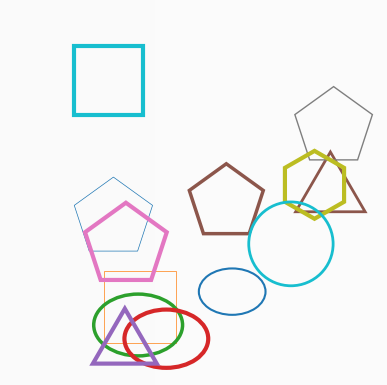[{"shape": "pentagon", "thickness": 0.5, "radius": 0.53, "center": [0.293, 0.434]}, {"shape": "oval", "thickness": 1.5, "radius": 0.43, "center": [0.599, 0.243]}, {"shape": "square", "thickness": 0.5, "radius": 0.46, "center": [0.361, 0.203]}, {"shape": "oval", "thickness": 2.5, "radius": 0.57, "center": [0.356, 0.156]}, {"shape": "oval", "thickness": 3, "radius": 0.54, "center": [0.429, 0.12]}, {"shape": "triangle", "thickness": 3, "radius": 0.48, "center": [0.322, 0.103]}, {"shape": "pentagon", "thickness": 2.5, "radius": 0.5, "center": [0.584, 0.474]}, {"shape": "triangle", "thickness": 2, "radius": 0.52, "center": [0.853, 0.502]}, {"shape": "pentagon", "thickness": 3, "radius": 0.55, "center": [0.325, 0.363]}, {"shape": "pentagon", "thickness": 1, "radius": 0.53, "center": [0.861, 0.67]}, {"shape": "hexagon", "thickness": 3, "radius": 0.44, "center": [0.812, 0.52]}, {"shape": "circle", "thickness": 2, "radius": 0.54, "center": [0.751, 0.367]}, {"shape": "square", "thickness": 3, "radius": 0.45, "center": [0.281, 0.791]}]